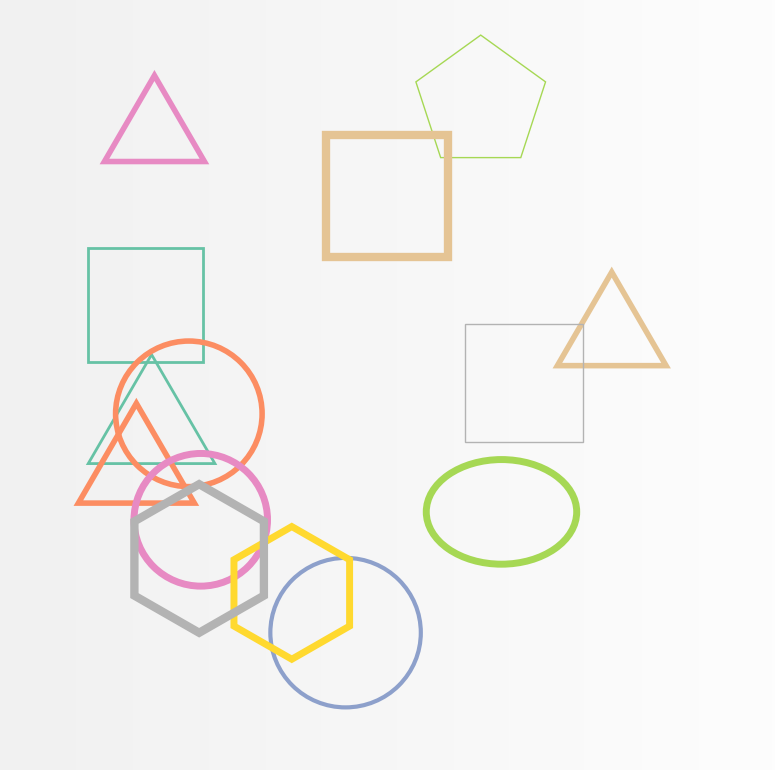[{"shape": "triangle", "thickness": 1, "radius": 0.47, "center": [0.196, 0.445]}, {"shape": "square", "thickness": 1, "radius": 0.37, "center": [0.188, 0.604]}, {"shape": "triangle", "thickness": 2, "radius": 0.43, "center": [0.176, 0.39]}, {"shape": "circle", "thickness": 2, "radius": 0.47, "center": [0.244, 0.463]}, {"shape": "circle", "thickness": 1.5, "radius": 0.49, "center": [0.446, 0.178]}, {"shape": "circle", "thickness": 2.5, "radius": 0.43, "center": [0.259, 0.325]}, {"shape": "triangle", "thickness": 2, "radius": 0.37, "center": [0.199, 0.827]}, {"shape": "oval", "thickness": 2.5, "radius": 0.49, "center": [0.647, 0.335]}, {"shape": "pentagon", "thickness": 0.5, "radius": 0.44, "center": [0.62, 0.866]}, {"shape": "hexagon", "thickness": 2.5, "radius": 0.43, "center": [0.376, 0.23]}, {"shape": "triangle", "thickness": 2, "radius": 0.4, "center": [0.789, 0.566]}, {"shape": "square", "thickness": 3, "radius": 0.39, "center": [0.499, 0.745]}, {"shape": "hexagon", "thickness": 3, "radius": 0.48, "center": [0.257, 0.275]}, {"shape": "square", "thickness": 0.5, "radius": 0.38, "center": [0.676, 0.503]}]